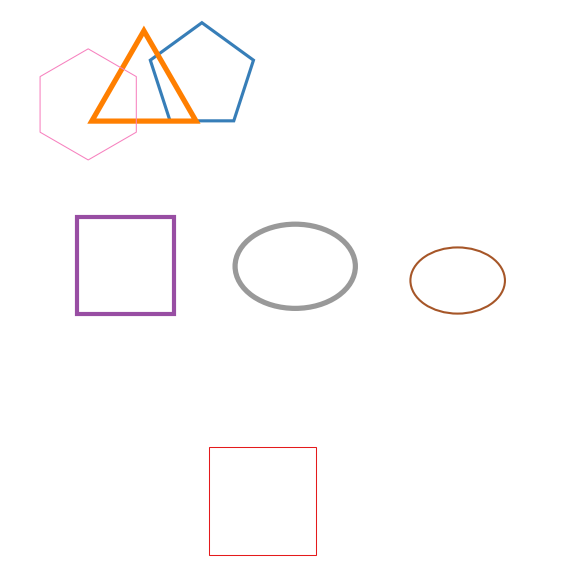[{"shape": "square", "thickness": 0.5, "radius": 0.46, "center": [0.455, 0.132]}, {"shape": "pentagon", "thickness": 1.5, "radius": 0.47, "center": [0.35, 0.866]}, {"shape": "square", "thickness": 2, "radius": 0.42, "center": [0.218, 0.539]}, {"shape": "triangle", "thickness": 2.5, "radius": 0.52, "center": [0.249, 0.842]}, {"shape": "oval", "thickness": 1, "radius": 0.41, "center": [0.793, 0.513]}, {"shape": "hexagon", "thickness": 0.5, "radius": 0.48, "center": [0.153, 0.818]}, {"shape": "oval", "thickness": 2.5, "radius": 0.52, "center": [0.511, 0.538]}]